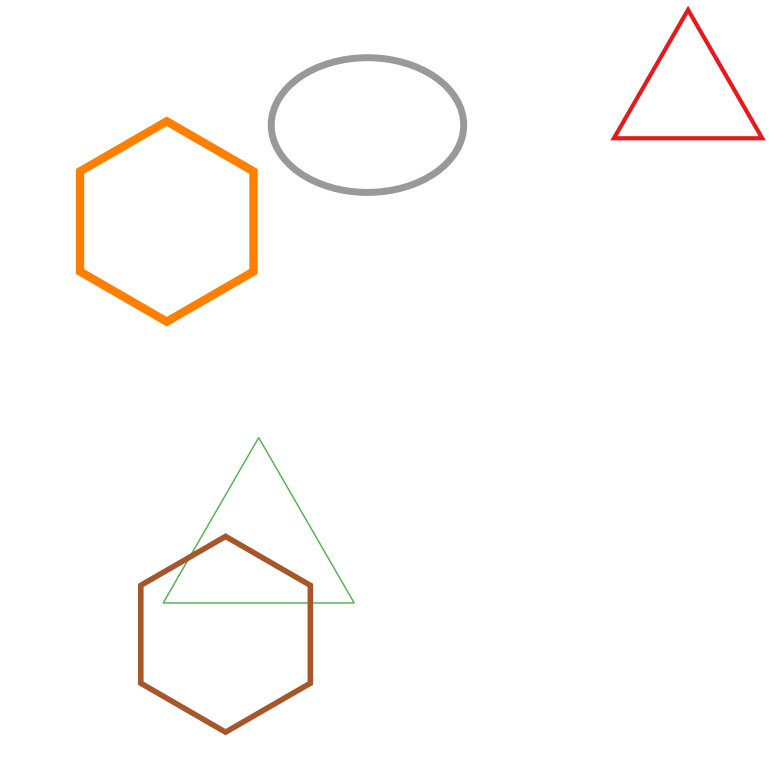[{"shape": "triangle", "thickness": 1.5, "radius": 0.56, "center": [0.894, 0.876]}, {"shape": "triangle", "thickness": 0.5, "radius": 0.72, "center": [0.336, 0.289]}, {"shape": "hexagon", "thickness": 3, "radius": 0.65, "center": [0.217, 0.712]}, {"shape": "hexagon", "thickness": 2, "radius": 0.64, "center": [0.293, 0.176]}, {"shape": "oval", "thickness": 2.5, "radius": 0.62, "center": [0.477, 0.838]}]